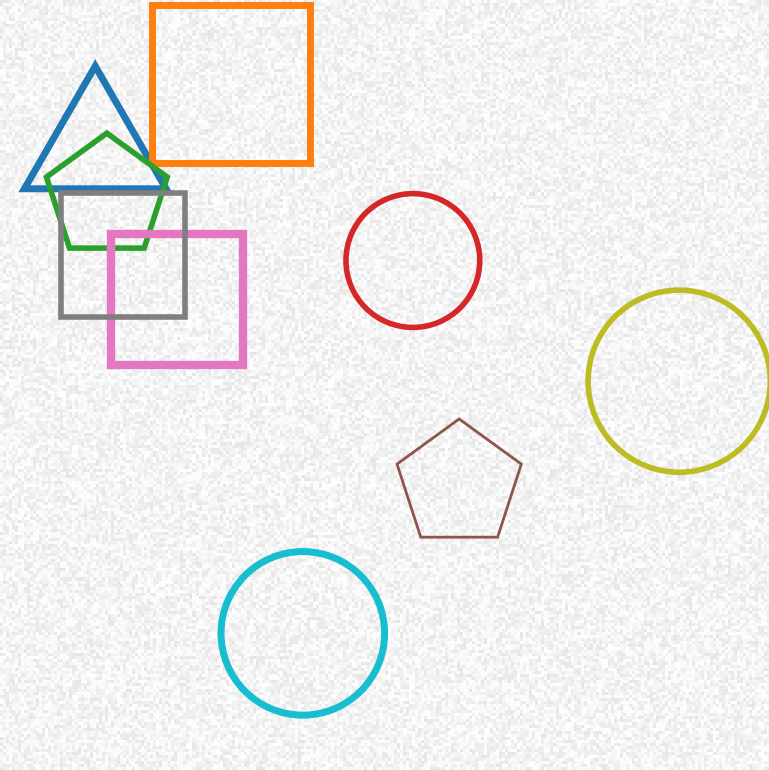[{"shape": "triangle", "thickness": 2.5, "radius": 0.53, "center": [0.124, 0.808]}, {"shape": "square", "thickness": 2.5, "radius": 0.51, "center": [0.3, 0.891]}, {"shape": "pentagon", "thickness": 2, "radius": 0.41, "center": [0.139, 0.745]}, {"shape": "circle", "thickness": 2, "radius": 0.43, "center": [0.536, 0.662]}, {"shape": "pentagon", "thickness": 1, "radius": 0.42, "center": [0.596, 0.371]}, {"shape": "square", "thickness": 3, "radius": 0.43, "center": [0.229, 0.611]}, {"shape": "square", "thickness": 2, "radius": 0.4, "center": [0.159, 0.669]}, {"shape": "circle", "thickness": 2, "radius": 0.59, "center": [0.882, 0.505]}, {"shape": "circle", "thickness": 2.5, "radius": 0.53, "center": [0.393, 0.177]}]